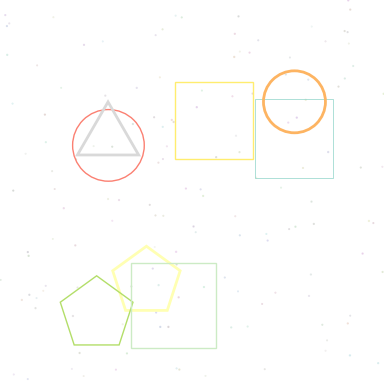[{"shape": "square", "thickness": 0.5, "radius": 0.51, "center": [0.763, 0.64]}, {"shape": "pentagon", "thickness": 2, "radius": 0.46, "center": [0.38, 0.268]}, {"shape": "circle", "thickness": 1, "radius": 0.47, "center": [0.282, 0.622]}, {"shape": "circle", "thickness": 2, "radius": 0.4, "center": [0.765, 0.736]}, {"shape": "pentagon", "thickness": 1, "radius": 0.5, "center": [0.251, 0.184]}, {"shape": "triangle", "thickness": 2, "radius": 0.46, "center": [0.281, 0.643]}, {"shape": "square", "thickness": 1, "radius": 0.55, "center": [0.452, 0.206]}, {"shape": "square", "thickness": 1, "radius": 0.51, "center": [0.556, 0.687]}]